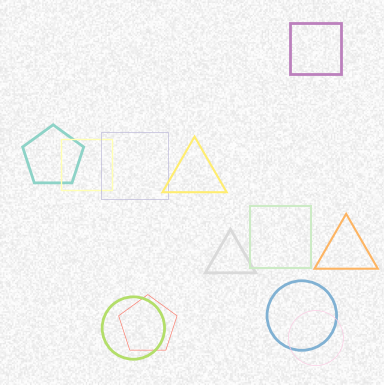[{"shape": "pentagon", "thickness": 2, "radius": 0.42, "center": [0.138, 0.592]}, {"shape": "square", "thickness": 1, "radius": 0.33, "center": [0.225, 0.573]}, {"shape": "square", "thickness": 0.5, "radius": 0.43, "center": [0.35, 0.57]}, {"shape": "pentagon", "thickness": 0.5, "radius": 0.4, "center": [0.384, 0.155]}, {"shape": "circle", "thickness": 2, "radius": 0.45, "center": [0.784, 0.18]}, {"shape": "triangle", "thickness": 1.5, "radius": 0.47, "center": [0.899, 0.35]}, {"shape": "circle", "thickness": 2, "radius": 0.41, "center": [0.346, 0.148]}, {"shape": "circle", "thickness": 0.5, "radius": 0.36, "center": [0.821, 0.122]}, {"shape": "triangle", "thickness": 2, "radius": 0.38, "center": [0.599, 0.329]}, {"shape": "square", "thickness": 2, "radius": 0.33, "center": [0.819, 0.874]}, {"shape": "square", "thickness": 1.5, "radius": 0.4, "center": [0.729, 0.384]}, {"shape": "triangle", "thickness": 1.5, "radius": 0.48, "center": [0.505, 0.549]}]